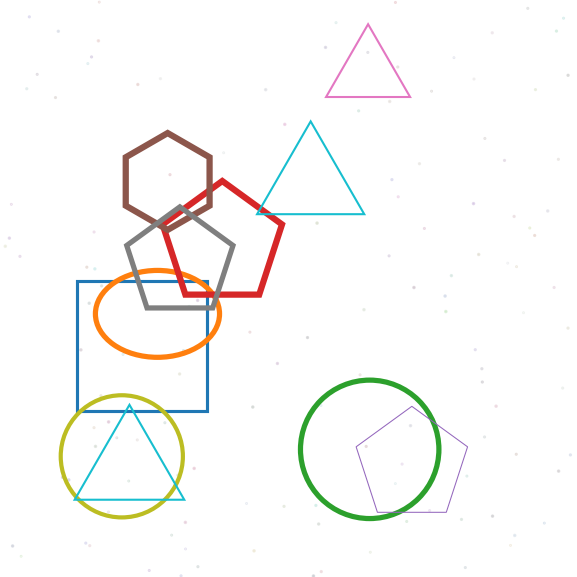[{"shape": "square", "thickness": 1.5, "radius": 0.56, "center": [0.246, 0.399]}, {"shape": "oval", "thickness": 2.5, "radius": 0.54, "center": [0.273, 0.456]}, {"shape": "circle", "thickness": 2.5, "radius": 0.6, "center": [0.64, 0.221]}, {"shape": "pentagon", "thickness": 3, "radius": 0.54, "center": [0.385, 0.577]}, {"shape": "pentagon", "thickness": 0.5, "radius": 0.51, "center": [0.713, 0.194]}, {"shape": "hexagon", "thickness": 3, "radius": 0.42, "center": [0.29, 0.685]}, {"shape": "triangle", "thickness": 1, "radius": 0.42, "center": [0.637, 0.873]}, {"shape": "pentagon", "thickness": 2.5, "radius": 0.48, "center": [0.311, 0.544]}, {"shape": "circle", "thickness": 2, "radius": 0.53, "center": [0.211, 0.209]}, {"shape": "triangle", "thickness": 1, "radius": 0.55, "center": [0.224, 0.189]}, {"shape": "triangle", "thickness": 1, "radius": 0.54, "center": [0.538, 0.682]}]